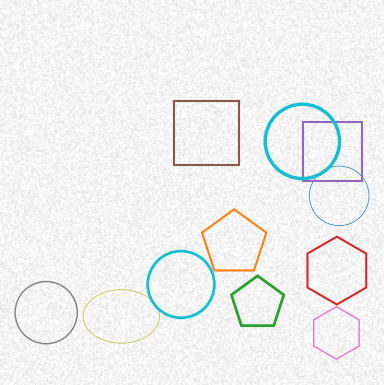[{"shape": "circle", "thickness": 0.5, "radius": 0.39, "center": [0.881, 0.491]}, {"shape": "pentagon", "thickness": 1.5, "radius": 0.44, "center": [0.608, 0.369]}, {"shape": "pentagon", "thickness": 2, "radius": 0.36, "center": [0.669, 0.212]}, {"shape": "hexagon", "thickness": 1.5, "radius": 0.44, "center": [0.875, 0.297]}, {"shape": "square", "thickness": 1.5, "radius": 0.38, "center": [0.863, 0.607]}, {"shape": "square", "thickness": 1.5, "radius": 0.42, "center": [0.537, 0.655]}, {"shape": "hexagon", "thickness": 1, "radius": 0.34, "center": [0.874, 0.135]}, {"shape": "circle", "thickness": 1, "radius": 0.4, "center": [0.12, 0.188]}, {"shape": "oval", "thickness": 0.5, "radius": 0.5, "center": [0.315, 0.178]}, {"shape": "circle", "thickness": 2, "radius": 0.43, "center": [0.47, 0.261]}, {"shape": "circle", "thickness": 2.5, "radius": 0.48, "center": [0.785, 0.633]}]